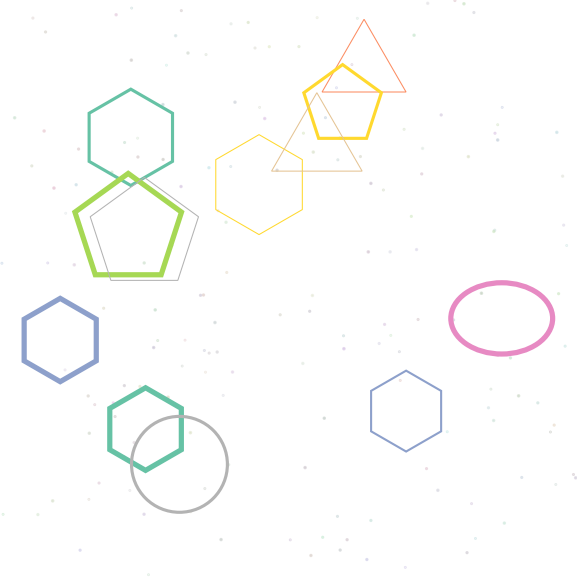[{"shape": "hexagon", "thickness": 2.5, "radius": 0.36, "center": [0.252, 0.256]}, {"shape": "hexagon", "thickness": 1.5, "radius": 0.42, "center": [0.227, 0.761]}, {"shape": "triangle", "thickness": 0.5, "radius": 0.42, "center": [0.63, 0.882]}, {"shape": "hexagon", "thickness": 2.5, "radius": 0.36, "center": [0.104, 0.41]}, {"shape": "hexagon", "thickness": 1, "radius": 0.35, "center": [0.703, 0.287]}, {"shape": "oval", "thickness": 2.5, "radius": 0.44, "center": [0.869, 0.448]}, {"shape": "pentagon", "thickness": 2.5, "radius": 0.48, "center": [0.222, 0.602]}, {"shape": "pentagon", "thickness": 1.5, "radius": 0.35, "center": [0.593, 0.817]}, {"shape": "hexagon", "thickness": 0.5, "radius": 0.43, "center": [0.449, 0.679]}, {"shape": "triangle", "thickness": 0.5, "radius": 0.45, "center": [0.549, 0.748]}, {"shape": "pentagon", "thickness": 0.5, "radius": 0.49, "center": [0.25, 0.593]}, {"shape": "circle", "thickness": 1.5, "radius": 0.42, "center": [0.311, 0.195]}]